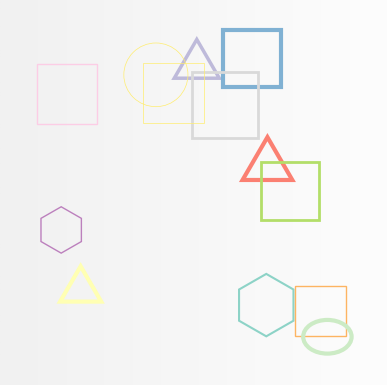[{"shape": "hexagon", "thickness": 1.5, "radius": 0.41, "center": [0.687, 0.207]}, {"shape": "triangle", "thickness": 3, "radius": 0.31, "center": [0.208, 0.247]}, {"shape": "triangle", "thickness": 2.5, "radius": 0.34, "center": [0.508, 0.83]}, {"shape": "triangle", "thickness": 3, "radius": 0.37, "center": [0.69, 0.57]}, {"shape": "square", "thickness": 3, "radius": 0.37, "center": [0.65, 0.849]}, {"shape": "square", "thickness": 1, "radius": 0.33, "center": [0.826, 0.192]}, {"shape": "square", "thickness": 2, "radius": 0.37, "center": [0.749, 0.504]}, {"shape": "square", "thickness": 1, "radius": 0.39, "center": [0.172, 0.755]}, {"shape": "square", "thickness": 2, "radius": 0.42, "center": [0.581, 0.727]}, {"shape": "hexagon", "thickness": 1, "radius": 0.3, "center": [0.158, 0.403]}, {"shape": "oval", "thickness": 3, "radius": 0.31, "center": [0.845, 0.125]}, {"shape": "square", "thickness": 0.5, "radius": 0.39, "center": [0.448, 0.758]}, {"shape": "circle", "thickness": 0.5, "radius": 0.41, "center": [0.402, 0.806]}]